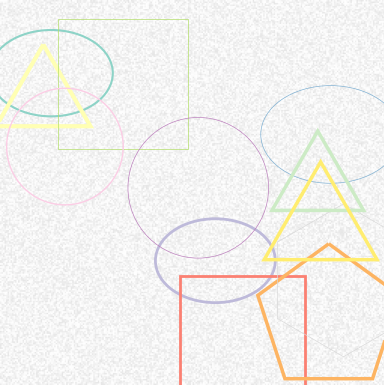[{"shape": "oval", "thickness": 1.5, "radius": 0.8, "center": [0.133, 0.81]}, {"shape": "triangle", "thickness": 3, "radius": 0.71, "center": [0.113, 0.743]}, {"shape": "oval", "thickness": 2, "radius": 0.78, "center": [0.559, 0.323]}, {"shape": "square", "thickness": 2, "radius": 0.81, "center": [0.63, 0.121]}, {"shape": "oval", "thickness": 0.5, "radius": 0.91, "center": [0.858, 0.651]}, {"shape": "pentagon", "thickness": 2.5, "radius": 0.97, "center": [0.854, 0.173]}, {"shape": "square", "thickness": 0.5, "radius": 0.84, "center": [0.319, 0.783]}, {"shape": "circle", "thickness": 1, "radius": 0.76, "center": [0.169, 0.619]}, {"shape": "hexagon", "thickness": 0.5, "radius": 0.99, "center": [0.892, 0.272]}, {"shape": "circle", "thickness": 0.5, "radius": 0.91, "center": [0.515, 0.512]}, {"shape": "triangle", "thickness": 2.5, "radius": 0.69, "center": [0.825, 0.522]}, {"shape": "triangle", "thickness": 2.5, "radius": 0.85, "center": [0.833, 0.41]}]